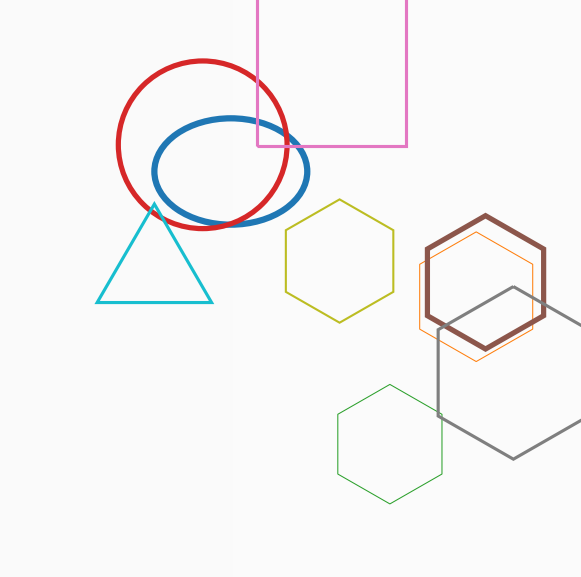[{"shape": "oval", "thickness": 3, "radius": 0.66, "center": [0.397, 0.702]}, {"shape": "hexagon", "thickness": 0.5, "radius": 0.56, "center": [0.819, 0.485]}, {"shape": "hexagon", "thickness": 0.5, "radius": 0.52, "center": [0.671, 0.23]}, {"shape": "circle", "thickness": 2.5, "radius": 0.73, "center": [0.349, 0.748]}, {"shape": "hexagon", "thickness": 2.5, "radius": 0.58, "center": [0.835, 0.51]}, {"shape": "square", "thickness": 1.5, "radius": 0.64, "center": [0.57, 0.874]}, {"shape": "hexagon", "thickness": 1.5, "radius": 0.75, "center": [0.883, 0.353]}, {"shape": "hexagon", "thickness": 1, "radius": 0.53, "center": [0.584, 0.547]}, {"shape": "triangle", "thickness": 1.5, "radius": 0.57, "center": [0.266, 0.532]}]